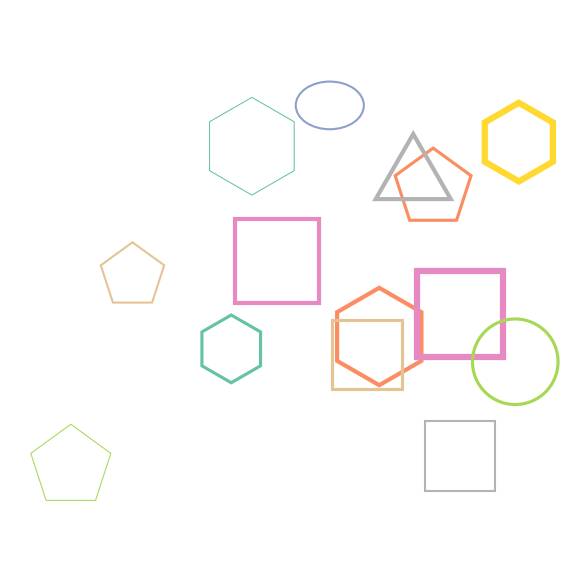[{"shape": "hexagon", "thickness": 1.5, "radius": 0.29, "center": [0.4, 0.395]}, {"shape": "hexagon", "thickness": 0.5, "radius": 0.42, "center": [0.436, 0.746]}, {"shape": "hexagon", "thickness": 2, "radius": 0.42, "center": [0.657, 0.416]}, {"shape": "pentagon", "thickness": 1.5, "radius": 0.35, "center": [0.75, 0.674]}, {"shape": "oval", "thickness": 1, "radius": 0.29, "center": [0.571, 0.817]}, {"shape": "square", "thickness": 3, "radius": 0.37, "center": [0.796, 0.455]}, {"shape": "square", "thickness": 2, "radius": 0.36, "center": [0.48, 0.547]}, {"shape": "circle", "thickness": 1.5, "radius": 0.37, "center": [0.892, 0.373]}, {"shape": "pentagon", "thickness": 0.5, "radius": 0.36, "center": [0.123, 0.192]}, {"shape": "hexagon", "thickness": 3, "radius": 0.34, "center": [0.898, 0.753]}, {"shape": "pentagon", "thickness": 1, "radius": 0.29, "center": [0.229, 0.522]}, {"shape": "square", "thickness": 1.5, "radius": 0.3, "center": [0.636, 0.385]}, {"shape": "square", "thickness": 1, "radius": 0.3, "center": [0.797, 0.21]}, {"shape": "triangle", "thickness": 2, "radius": 0.38, "center": [0.716, 0.692]}]